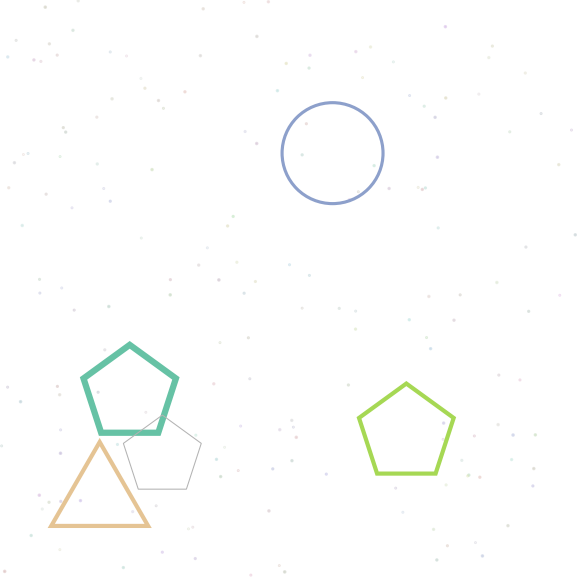[{"shape": "pentagon", "thickness": 3, "radius": 0.42, "center": [0.225, 0.318]}, {"shape": "circle", "thickness": 1.5, "radius": 0.44, "center": [0.576, 0.734]}, {"shape": "pentagon", "thickness": 2, "radius": 0.43, "center": [0.704, 0.249]}, {"shape": "triangle", "thickness": 2, "radius": 0.48, "center": [0.173, 0.137]}, {"shape": "pentagon", "thickness": 0.5, "radius": 0.35, "center": [0.281, 0.209]}]